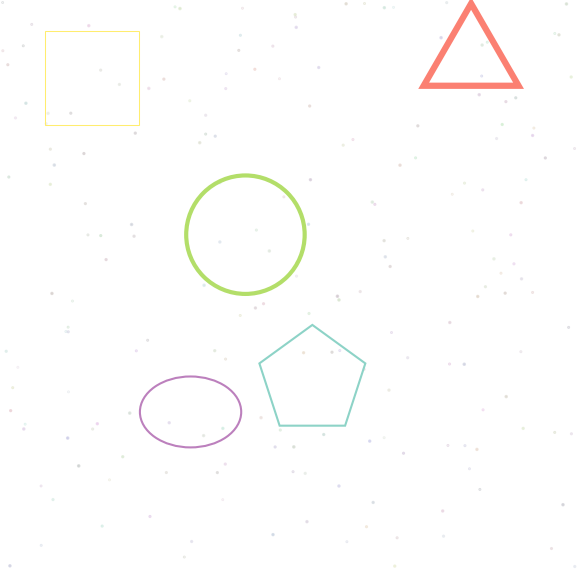[{"shape": "pentagon", "thickness": 1, "radius": 0.48, "center": [0.541, 0.34]}, {"shape": "triangle", "thickness": 3, "radius": 0.47, "center": [0.816, 0.898]}, {"shape": "circle", "thickness": 2, "radius": 0.51, "center": [0.425, 0.593]}, {"shape": "oval", "thickness": 1, "radius": 0.44, "center": [0.33, 0.286]}, {"shape": "square", "thickness": 0.5, "radius": 0.41, "center": [0.159, 0.864]}]